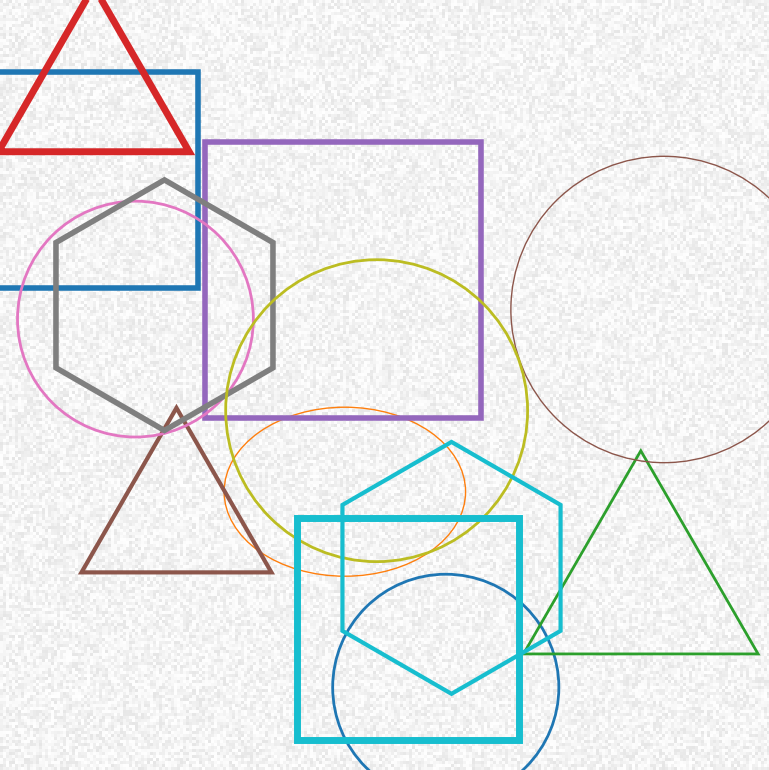[{"shape": "circle", "thickness": 1, "radius": 0.73, "center": [0.579, 0.107]}, {"shape": "square", "thickness": 2, "radius": 0.7, "center": [0.118, 0.767]}, {"shape": "oval", "thickness": 0.5, "radius": 0.78, "center": [0.448, 0.361]}, {"shape": "triangle", "thickness": 1, "radius": 0.88, "center": [0.832, 0.239]}, {"shape": "triangle", "thickness": 2.5, "radius": 0.72, "center": [0.122, 0.874]}, {"shape": "square", "thickness": 2, "radius": 0.9, "center": [0.446, 0.636]}, {"shape": "circle", "thickness": 0.5, "radius": 0.99, "center": [0.862, 0.598]}, {"shape": "triangle", "thickness": 1.5, "radius": 0.71, "center": [0.229, 0.328]}, {"shape": "circle", "thickness": 1, "radius": 0.77, "center": [0.176, 0.586]}, {"shape": "hexagon", "thickness": 2, "radius": 0.81, "center": [0.214, 0.604]}, {"shape": "circle", "thickness": 1, "radius": 0.98, "center": [0.489, 0.467]}, {"shape": "hexagon", "thickness": 1.5, "radius": 0.82, "center": [0.586, 0.262]}, {"shape": "square", "thickness": 2.5, "radius": 0.72, "center": [0.529, 0.183]}]